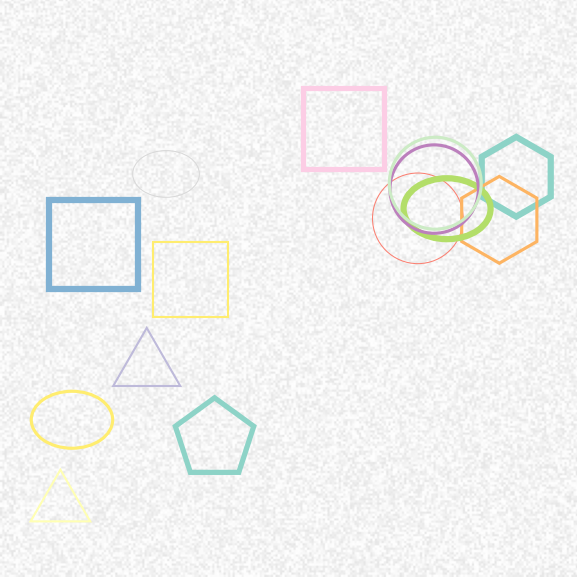[{"shape": "pentagon", "thickness": 2.5, "radius": 0.36, "center": [0.372, 0.239]}, {"shape": "hexagon", "thickness": 3, "radius": 0.34, "center": [0.894, 0.693]}, {"shape": "triangle", "thickness": 1, "radius": 0.3, "center": [0.105, 0.126]}, {"shape": "triangle", "thickness": 1, "radius": 0.34, "center": [0.254, 0.364]}, {"shape": "circle", "thickness": 0.5, "radius": 0.39, "center": [0.723, 0.621]}, {"shape": "square", "thickness": 3, "radius": 0.39, "center": [0.161, 0.576]}, {"shape": "hexagon", "thickness": 1.5, "radius": 0.38, "center": [0.865, 0.619]}, {"shape": "oval", "thickness": 3, "radius": 0.38, "center": [0.774, 0.638]}, {"shape": "square", "thickness": 2.5, "radius": 0.35, "center": [0.595, 0.776]}, {"shape": "oval", "thickness": 0.5, "radius": 0.29, "center": [0.287, 0.698]}, {"shape": "circle", "thickness": 1.5, "radius": 0.38, "center": [0.752, 0.672]}, {"shape": "circle", "thickness": 1.5, "radius": 0.4, "center": [0.754, 0.682]}, {"shape": "oval", "thickness": 1.5, "radius": 0.35, "center": [0.125, 0.272]}, {"shape": "square", "thickness": 1, "radius": 0.33, "center": [0.329, 0.515]}]